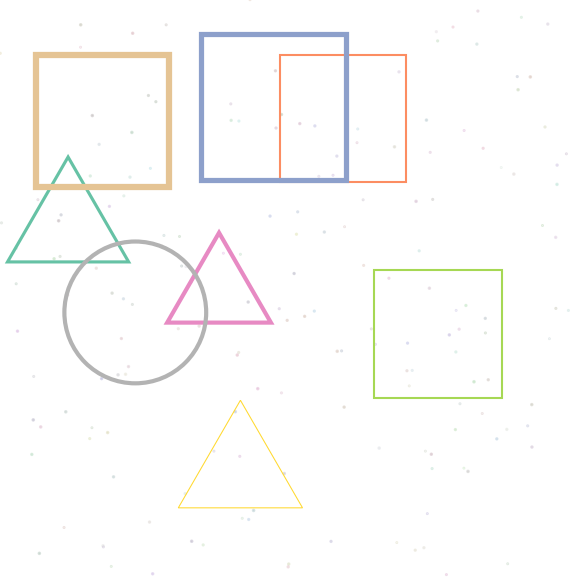[{"shape": "triangle", "thickness": 1.5, "radius": 0.61, "center": [0.118, 0.606]}, {"shape": "square", "thickness": 1, "radius": 0.55, "center": [0.594, 0.794]}, {"shape": "square", "thickness": 2.5, "radius": 0.63, "center": [0.473, 0.814]}, {"shape": "triangle", "thickness": 2, "radius": 0.52, "center": [0.379, 0.492]}, {"shape": "square", "thickness": 1, "radius": 0.55, "center": [0.758, 0.421]}, {"shape": "triangle", "thickness": 0.5, "radius": 0.62, "center": [0.416, 0.182]}, {"shape": "square", "thickness": 3, "radius": 0.57, "center": [0.178, 0.789]}, {"shape": "circle", "thickness": 2, "radius": 0.61, "center": [0.234, 0.458]}]